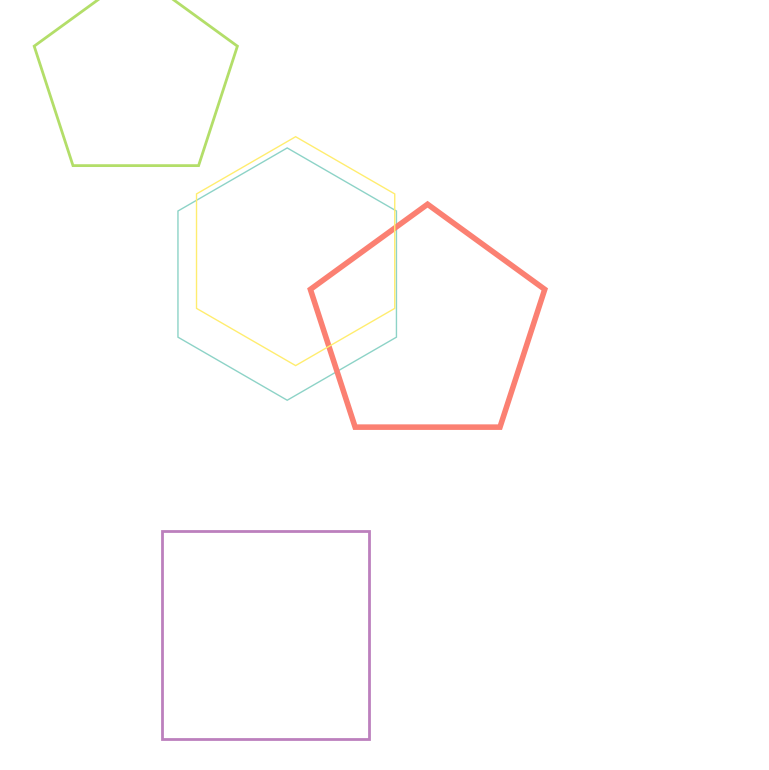[{"shape": "hexagon", "thickness": 0.5, "radius": 0.82, "center": [0.373, 0.644]}, {"shape": "pentagon", "thickness": 2, "radius": 0.8, "center": [0.555, 0.575]}, {"shape": "pentagon", "thickness": 1, "radius": 0.69, "center": [0.176, 0.897]}, {"shape": "square", "thickness": 1, "radius": 0.67, "center": [0.344, 0.175]}, {"shape": "hexagon", "thickness": 0.5, "radius": 0.74, "center": [0.384, 0.674]}]